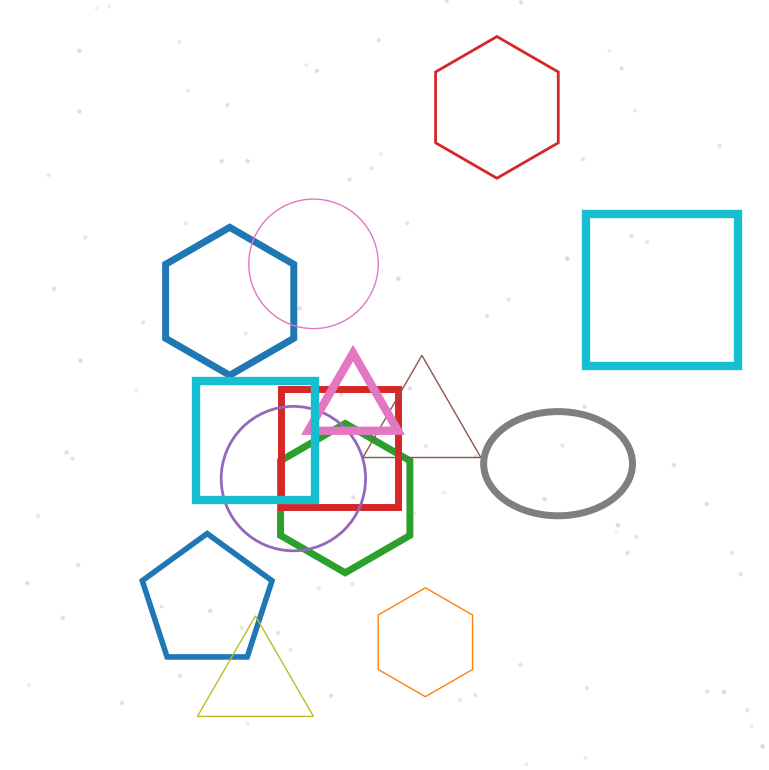[{"shape": "pentagon", "thickness": 2, "radius": 0.44, "center": [0.269, 0.218]}, {"shape": "hexagon", "thickness": 2.5, "radius": 0.48, "center": [0.298, 0.609]}, {"shape": "hexagon", "thickness": 0.5, "radius": 0.35, "center": [0.552, 0.166]}, {"shape": "hexagon", "thickness": 2.5, "radius": 0.48, "center": [0.448, 0.353]}, {"shape": "hexagon", "thickness": 1, "radius": 0.46, "center": [0.645, 0.861]}, {"shape": "square", "thickness": 2.5, "radius": 0.38, "center": [0.441, 0.419]}, {"shape": "circle", "thickness": 1, "radius": 0.47, "center": [0.381, 0.378]}, {"shape": "triangle", "thickness": 0.5, "radius": 0.44, "center": [0.548, 0.45]}, {"shape": "triangle", "thickness": 3, "radius": 0.34, "center": [0.459, 0.474]}, {"shape": "circle", "thickness": 0.5, "radius": 0.42, "center": [0.407, 0.657]}, {"shape": "oval", "thickness": 2.5, "radius": 0.48, "center": [0.725, 0.398]}, {"shape": "triangle", "thickness": 0.5, "radius": 0.43, "center": [0.332, 0.113]}, {"shape": "square", "thickness": 3, "radius": 0.39, "center": [0.332, 0.428]}, {"shape": "square", "thickness": 3, "radius": 0.49, "center": [0.859, 0.623]}]